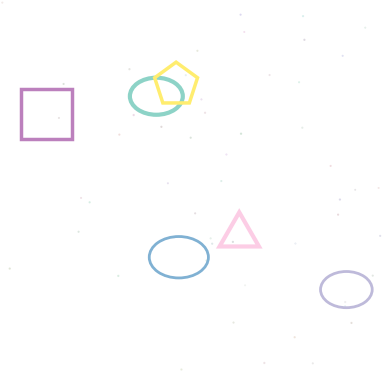[{"shape": "oval", "thickness": 3, "radius": 0.34, "center": [0.406, 0.75]}, {"shape": "oval", "thickness": 2, "radius": 0.34, "center": [0.9, 0.248]}, {"shape": "oval", "thickness": 2, "radius": 0.38, "center": [0.464, 0.332]}, {"shape": "triangle", "thickness": 3, "radius": 0.3, "center": [0.621, 0.389]}, {"shape": "square", "thickness": 2.5, "radius": 0.33, "center": [0.12, 0.704]}, {"shape": "pentagon", "thickness": 2.5, "radius": 0.29, "center": [0.457, 0.78]}]